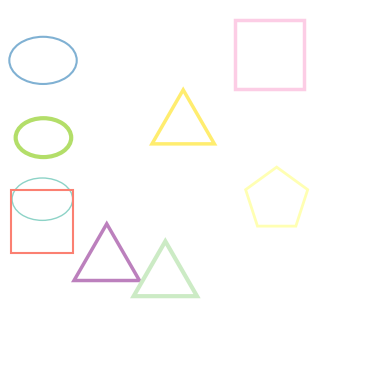[{"shape": "oval", "thickness": 1, "radius": 0.39, "center": [0.11, 0.483]}, {"shape": "pentagon", "thickness": 2, "radius": 0.42, "center": [0.719, 0.481]}, {"shape": "square", "thickness": 1.5, "radius": 0.41, "center": [0.11, 0.425]}, {"shape": "oval", "thickness": 1.5, "radius": 0.44, "center": [0.112, 0.843]}, {"shape": "oval", "thickness": 3, "radius": 0.36, "center": [0.113, 0.642]}, {"shape": "square", "thickness": 2.5, "radius": 0.45, "center": [0.701, 0.859]}, {"shape": "triangle", "thickness": 2.5, "radius": 0.49, "center": [0.277, 0.32]}, {"shape": "triangle", "thickness": 3, "radius": 0.48, "center": [0.429, 0.278]}, {"shape": "triangle", "thickness": 2.5, "radius": 0.47, "center": [0.476, 0.673]}]